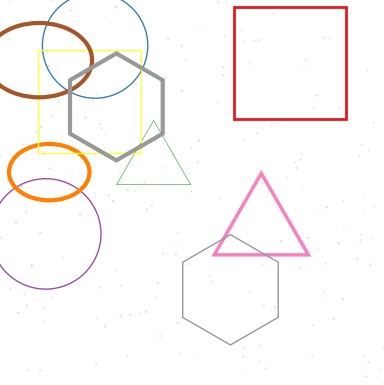[{"shape": "square", "thickness": 2, "radius": 0.73, "center": [0.754, 0.836]}, {"shape": "circle", "thickness": 1, "radius": 0.68, "center": [0.247, 0.882]}, {"shape": "triangle", "thickness": 0.5, "radius": 0.56, "center": [0.399, 0.576]}, {"shape": "circle", "thickness": 1, "radius": 0.72, "center": [0.119, 0.392]}, {"shape": "oval", "thickness": 3, "radius": 0.52, "center": [0.128, 0.553]}, {"shape": "square", "thickness": 1, "radius": 0.67, "center": [0.233, 0.737]}, {"shape": "oval", "thickness": 3, "radius": 0.69, "center": [0.101, 0.844]}, {"shape": "triangle", "thickness": 2.5, "radius": 0.71, "center": [0.679, 0.409]}, {"shape": "hexagon", "thickness": 3, "radius": 0.69, "center": [0.302, 0.722]}, {"shape": "hexagon", "thickness": 1, "radius": 0.72, "center": [0.599, 0.247]}]